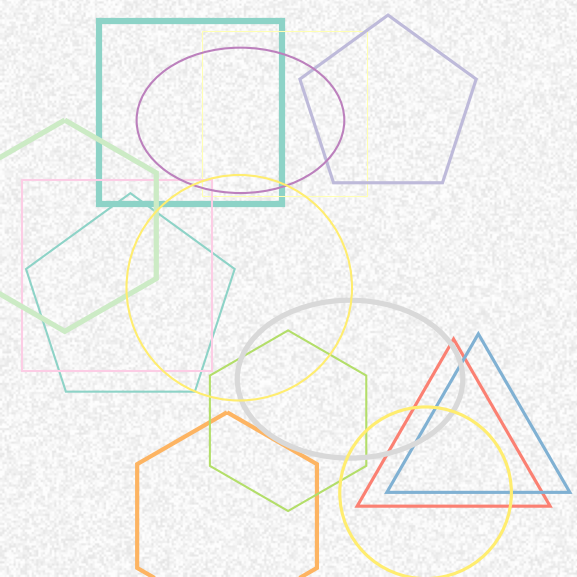[{"shape": "pentagon", "thickness": 1, "radius": 0.95, "center": [0.226, 0.475]}, {"shape": "square", "thickness": 3, "radius": 0.79, "center": [0.33, 0.804]}, {"shape": "square", "thickness": 0.5, "radius": 0.71, "center": [0.492, 0.802]}, {"shape": "pentagon", "thickness": 1.5, "radius": 0.8, "center": [0.672, 0.813]}, {"shape": "triangle", "thickness": 1.5, "radius": 0.96, "center": [0.785, 0.219]}, {"shape": "triangle", "thickness": 1.5, "radius": 0.91, "center": [0.828, 0.238]}, {"shape": "hexagon", "thickness": 2, "radius": 0.9, "center": [0.393, 0.106]}, {"shape": "hexagon", "thickness": 1, "radius": 0.78, "center": [0.499, 0.271]}, {"shape": "square", "thickness": 1, "radius": 0.82, "center": [0.202, 0.522]}, {"shape": "oval", "thickness": 2.5, "radius": 0.98, "center": [0.606, 0.343]}, {"shape": "oval", "thickness": 1, "radius": 0.9, "center": [0.416, 0.791]}, {"shape": "hexagon", "thickness": 2.5, "radius": 0.91, "center": [0.112, 0.608]}, {"shape": "circle", "thickness": 1, "radius": 0.98, "center": [0.414, 0.501]}, {"shape": "circle", "thickness": 1.5, "radius": 0.74, "center": [0.737, 0.146]}]